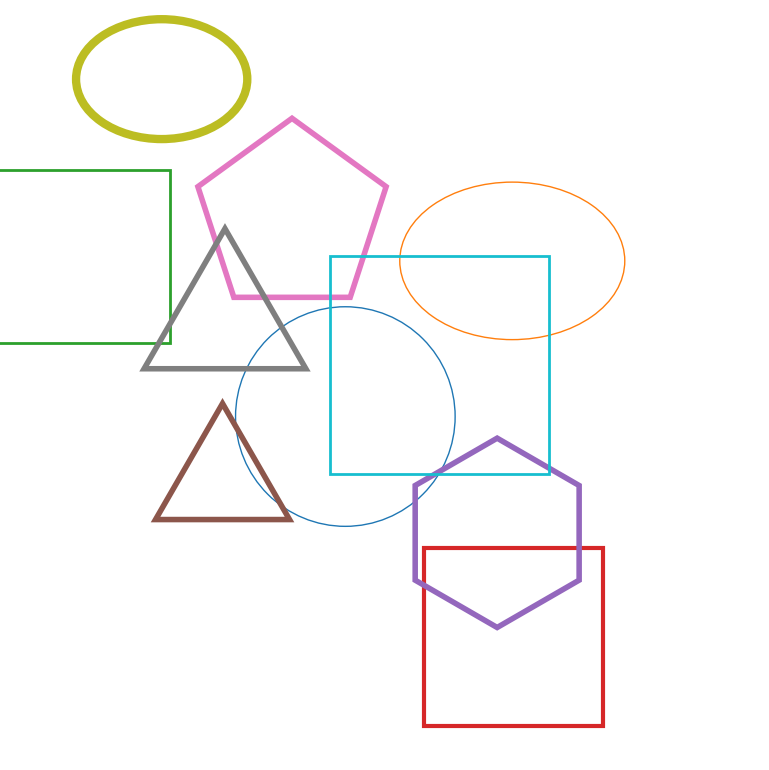[{"shape": "circle", "thickness": 0.5, "radius": 0.71, "center": [0.448, 0.459]}, {"shape": "oval", "thickness": 0.5, "radius": 0.73, "center": [0.665, 0.661]}, {"shape": "square", "thickness": 1, "radius": 0.56, "center": [0.108, 0.667]}, {"shape": "square", "thickness": 1.5, "radius": 0.58, "center": [0.667, 0.173]}, {"shape": "hexagon", "thickness": 2, "radius": 0.61, "center": [0.646, 0.308]}, {"shape": "triangle", "thickness": 2, "radius": 0.5, "center": [0.289, 0.375]}, {"shape": "pentagon", "thickness": 2, "radius": 0.64, "center": [0.379, 0.718]}, {"shape": "triangle", "thickness": 2, "radius": 0.61, "center": [0.292, 0.582]}, {"shape": "oval", "thickness": 3, "radius": 0.56, "center": [0.21, 0.897]}, {"shape": "square", "thickness": 1, "radius": 0.71, "center": [0.571, 0.526]}]